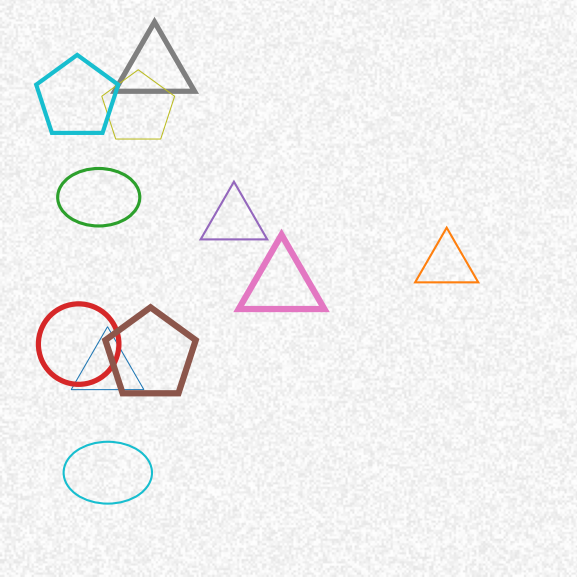[{"shape": "triangle", "thickness": 0.5, "radius": 0.36, "center": [0.186, 0.361]}, {"shape": "triangle", "thickness": 1, "radius": 0.32, "center": [0.773, 0.542]}, {"shape": "oval", "thickness": 1.5, "radius": 0.36, "center": [0.171, 0.658]}, {"shape": "circle", "thickness": 2.5, "radius": 0.35, "center": [0.136, 0.403]}, {"shape": "triangle", "thickness": 1, "radius": 0.33, "center": [0.405, 0.618]}, {"shape": "pentagon", "thickness": 3, "radius": 0.41, "center": [0.261, 0.385]}, {"shape": "triangle", "thickness": 3, "radius": 0.43, "center": [0.488, 0.507]}, {"shape": "triangle", "thickness": 2.5, "radius": 0.4, "center": [0.268, 0.881]}, {"shape": "pentagon", "thickness": 0.5, "radius": 0.33, "center": [0.239, 0.812]}, {"shape": "oval", "thickness": 1, "radius": 0.38, "center": [0.187, 0.181]}, {"shape": "pentagon", "thickness": 2, "radius": 0.37, "center": [0.134, 0.829]}]